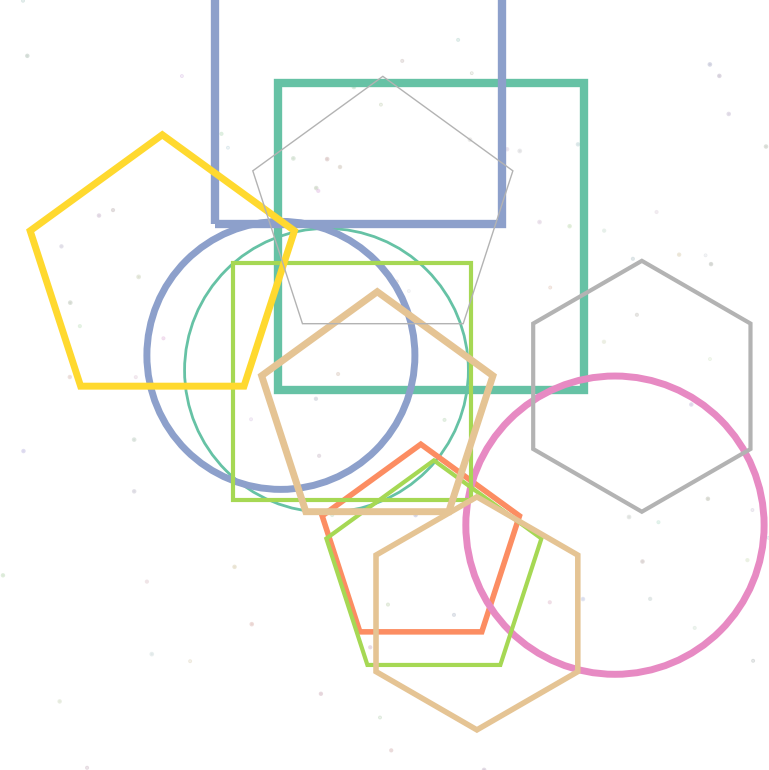[{"shape": "square", "thickness": 3, "radius": 1.0, "center": [0.56, 0.693]}, {"shape": "circle", "thickness": 1, "radius": 0.92, "center": [0.424, 0.519]}, {"shape": "pentagon", "thickness": 2, "radius": 0.67, "center": [0.547, 0.288]}, {"shape": "circle", "thickness": 2.5, "radius": 0.87, "center": [0.365, 0.538]}, {"shape": "square", "thickness": 3, "radius": 0.93, "center": [0.466, 0.896]}, {"shape": "circle", "thickness": 2.5, "radius": 0.97, "center": [0.799, 0.318]}, {"shape": "pentagon", "thickness": 1.5, "radius": 0.73, "center": [0.563, 0.255]}, {"shape": "square", "thickness": 1.5, "radius": 0.77, "center": [0.457, 0.504]}, {"shape": "pentagon", "thickness": 2.5, "radius": 0.9, "center": [0.211, 0.644]}, {"shape": "hexagon", "thickness": 2, "radius": 0.76, "center": [0.619, 0.203]}, {"shape": "pentagon", "thickness": 2.5, "radius": 0.79, "center": [0.49, 0.463]}, {"shape": "pentagon", "thickness": 0.5, "radius": 0.89, "center": [0.497, 0.723]}, {"shape": "hexagon", "thickness": 1.5, "radius": 0.81, "center": [0.834, 0.498]}]